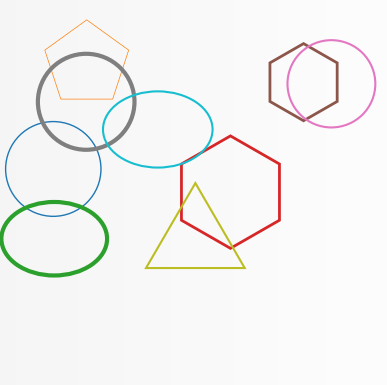[{"shape": "circle", "thickness": 1, "radius": 0.62, "center": [0.138, 0.561]}, {"shape": "pentagon", "thickness": 0.5, "radius": 0.57, "center": [0.224, 0.835]}, {"shape": "oval", "thickness": 3, "radius": 0.68, "center": [0.14, 0.38]}, {"shape": "hexagon", "thickness": 2, "radius": 0.73, "center": [0.595, 0.501]}, {"shape": "hexagon", "thickness": 2, "radius": 0.5, "center": [0.783, 0.787]}, {"shape": "circle", "thickness": 1.5, "radius": 0.57, "center": [0.855, 0.782]}, {"shape": "circle", "thickness": 3, "radius": 0.62, "center": [0.222, 0.736]}, {"shape": "triangle", "thickness": 1.5, "radius": 0.74, "center": [0.504, 0.377]}, {"shape": "oval", "thickness": 1.5, "radius": 0.71, "center": [0.407, 0.664]}]